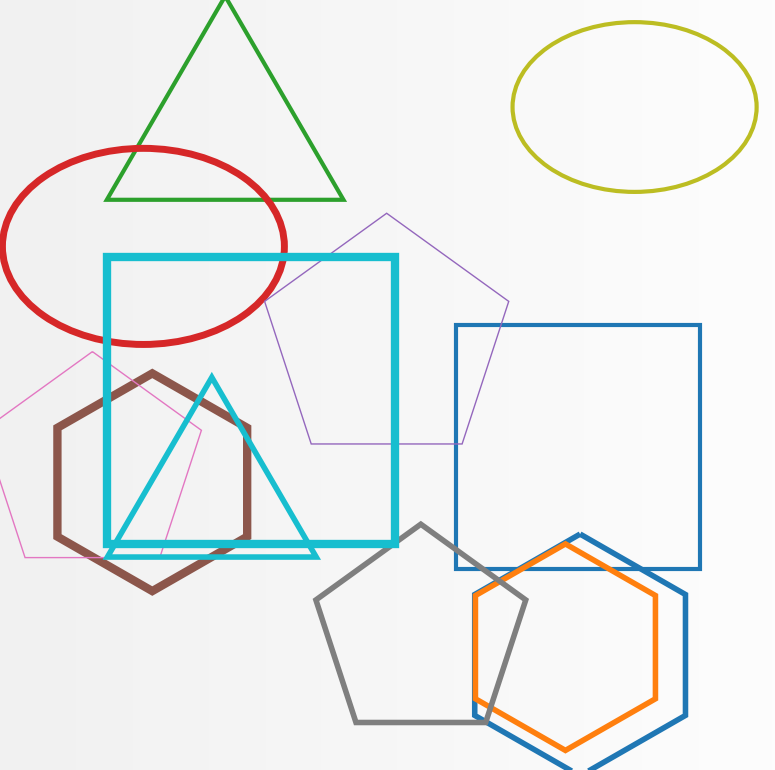[{"shape": "square", "thickness": 1.5, "radius": 0.79, "center": [0.746, 0.419]}, {"shape": "hexagon", "thickness": 2, "radius": 0.79, "center": [0.749, 0.149]}, {"shape": "hexagon", "thickness": 2, "radius": 0.67, "center": [0.73, 0.16]}, {"shape": "triangle", "thickness": 1.5, "radius": 0.88, "center": [0.291, 0.829]}, {"shape": "oval", "thickness": 2.5, "radius": 0.91, "center": [0.185, 0.68]}, {"shape": "pentagon", "thickness": 0.5, "radius": 0.83, "center": [0.499, 0.557]}, {"shape": "hexagon", "thickness": 3, "radius": 0.71, "center": [0.197, 0.374]}, {"shape": "pentagon", "thickness": 0.5, "radius": 0.74, "center": [0.119, 0.395]}, {"shape": "pentagon", "thickness": 2, "radius": 0.71, "center": [0.543, 0.177]}, {"shape": "oval", "thickness": 1.5, "radius": 0.79, "center": [0.819, 0.861]}, {"shape": "triangle", "thickness": 2, "radius": 0.78, "center": [0.273, 0.354]}, {"shape": "square", "thickness": 3, "radius": 0.93, "center": [0.324, 0.48]}]